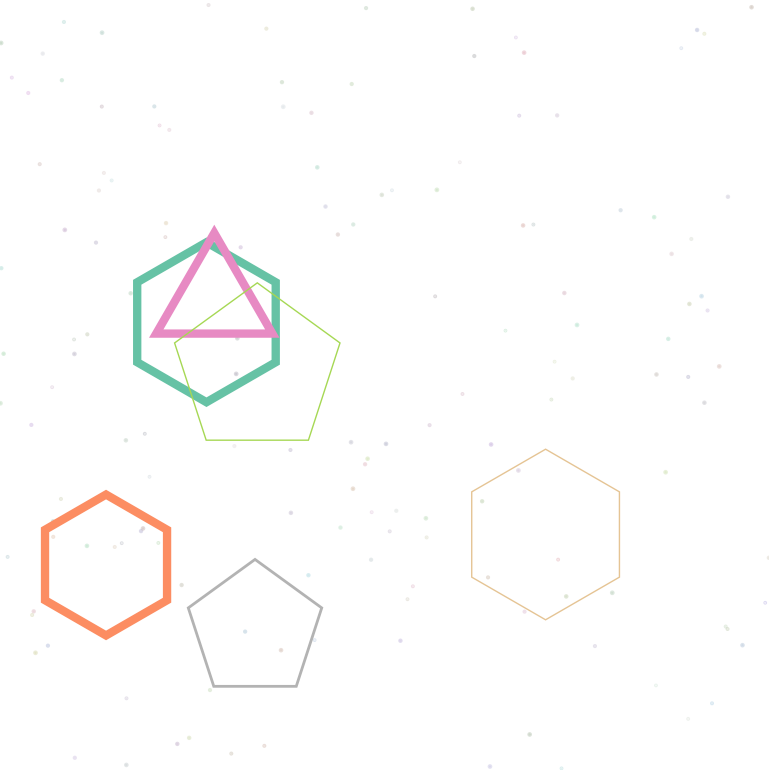[{"shape": "hexagon", "thickness": 3, "radius": 0.52, "center": [0.268, 0.581]}, {"shape": "hexagon", "thickness": 3, "radius": 0.46, "center": [0.138, 0.266]}, {"shape": "triangle", "thickness": 3, "radius": 0.44, "center": [0.278, 0.61]}, {"shape": "pentagon", "thickness": 0.5, "radius": 0.56, "center": [0.334, 0.52]}, {"shape": "hexagon", "thickness": 0.5, "radius": 0.55, "center": [0.709, 0.306]}, {"shape": "pentagon", "thickness": 1, "radius": 0.46, "center": [0.331, 0.182]}]